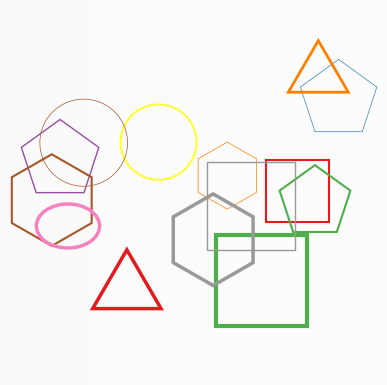[{"shape": "square", "thickness": 1.5, "radius": 0.4, "center": [0.768, 0.505]}, {"shape": "triangle", "thickness": 2.5, "radius": 0.51, "center": [0.327, 0.249]}, {"shape": "pentagon", "thickness": 0.5, "radius": 0.52, "center": [0.874, 0.742]}, {"shape": "pentagon", "thickness": 1.5, "radius": 0.48, "center": [0.813, 0.475]}, {"shape": "square", "thickness": 3, "radius": 0.59, "center": [0.675, 0.272]}, {"shape": "pentagon", "thickness": 1, "radius": 0.53, "center": [0.155, 0.585]}, {"shape": "hexagon", "thickness": 0.5, "radius": 0.44, "center": [0.587, 0.544]}, {"shape": "triangle", "thickness": 2, "radius": 0.45, "center": [0.821, 0.805]}, {"shape": "circle", "thickness": 1.5, "radius": 0.49, "center": [0.409, 0.631]}, {"shape": "circle", "thickness": 0.5, "radius": 0.57, "center": [0.216, 0.629]}, {"shape": "hexagon", "thickness": 1.5, "radius": 0.59, "center": [0.134, 0.48]}, {"shape": "oval", "thickness": 2.5, "radius": 0.41, "center": [0.175, 0.413]}, {"shape": "hexagon", "thickness": 2.5, "radius": 0.59, "center": [0.55, 0.377]}, {"shape": "square", "thickness": 1, "radius": 0.57, "center": [0.649, 0.464]}]